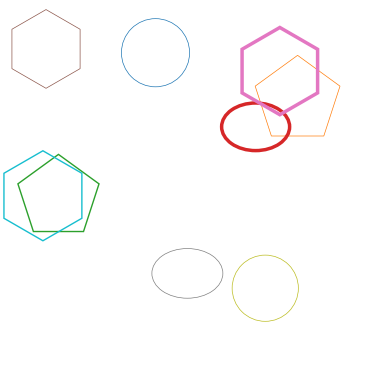[{"shape": "circle", "thickness": 0.5, "radius": 0.44, "center": [0.404, 0.863]}, {"shape": "pentagon", "thickness": 0.5, "radius": 0.58, "center": [0.773, 0.74]}, {"shape": "pentagon", "thickness": 1, "radius": 0.55, "center": [0.152, 0.488]}, {"shape": "oval", "thickness": 2.5, "radius": 0.44, "center": [0.664, 0.671]}, {"shape": "hexagon", "thickness": 0.5, "radius": 0.51, "center": [0.12, 0.873]}, {"shape": "hexagon", "thickness": 2.5, "radius": 0.57, "center": [0.727, 0.815]}, {"shape": "oval", "thickness": 0.5, "radius": 0.46, "center": [0.487, 0.29]}, {"shape": "circle", "thickness": 0.5, "radius": 0.43, "center": [0.689, 0.251]}, {"shape": "hexagon", "thickness": 1, "radius": 0.58, "center": [0.111, 0.491]}]